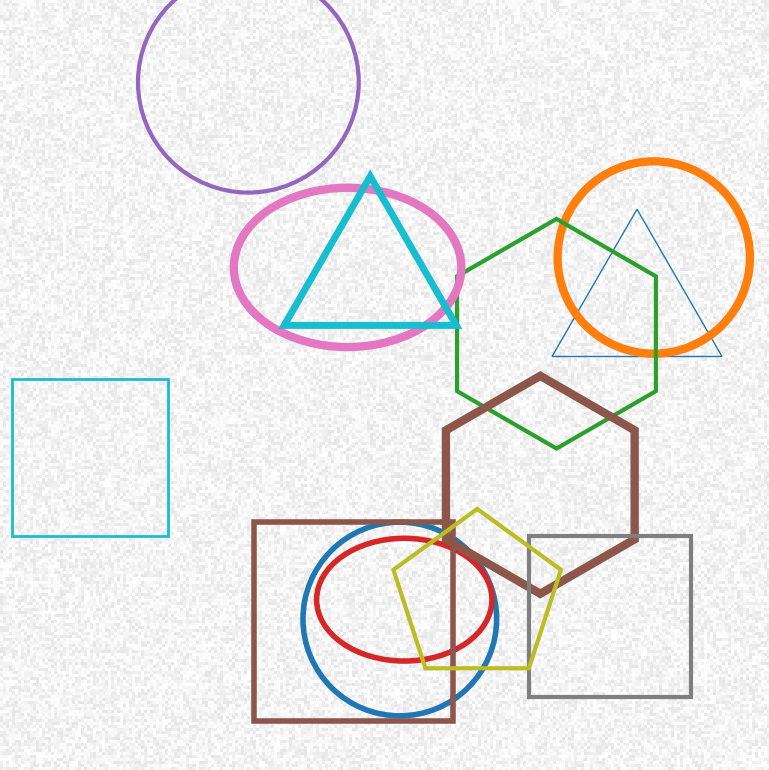[{"shape": "circle", "thickness": 2, "radius": 0.63, "center": [0.519, 0.196]}, {"shape": "triangle", "thickness": 0.5, "radius": 0.64, "center": [0.827, 0.601]}, {"shape": "circle", "thickness": 3, "radius": 0.62, "center": [0.849, 0.666]}, {"shape": "hexagon", "thickness": 1.5, "radius": 0.75, "center": [0.723, 0.567]}, {"shape": "oval", "thickness": 2, "radius": 0.57, "center": [0.525, 0.221]}, {"shape": "circle", "thickness": 1.5, "radius": 0.72, "center": [0.323, 0.893]}, {"shape": "hexagon", "thickness": 3, "radius": 0.71, "center": [0.702, 0.37]}, {"shape": "square", "thickness": 2, "radius": 0.65, "center": [0.459, 0.193]}, {"shape": "oval", "thickness": 3, "radius": 0.74, "center": [0.451, 0.653]}, {"shape": "square", "thickness": 1.5, "radius": 0.52, "center": [0.792, 0.2]}, {"shape": "pentagon", "thickness": 1.5, "radius": 0.57, "center": [0.62, 0.225]}, {"shape": "square", "thickness": 1, "radius": 0.51, "center": [0.117, 0.406]}, {"shape": "triangle", "thickness": 2.5, "radius": 0.65, "center": [0.481, 0.642]}]